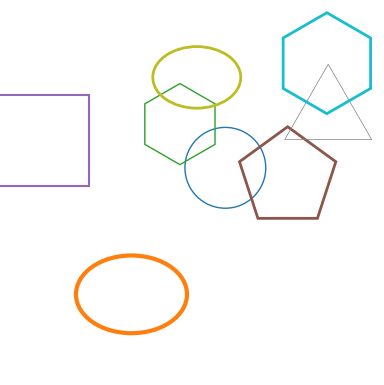[{"shape": "circle", "thickness": 1, "radius": 0.52, "center": [0.585, 0.564]}, {"shape": "oval", "thickness": 3, "radius": 0.72, "center": [0.342, 0.235]}, {"shape": "hexagon", "thickness": 1, "radius": 0.53, "center": [0.467, 0.678]}, {"shape": "square", "thickness": 1.5, "radius": 0.59, "center": [0.113, 0.635]}, {"shape": "pentagon", "thickness": 2, "radius": 0.66, "center": [0.747, 0.539]}, {"shape": "triangle", "thickness": 0.5, "radius": 0.65, "center": [0.852, 0.703]}, {"shape": "oval", "thickness": 2, "radius": 0.57, "center": [0.511, 0.799]}, {"shape": "hexagon", "thickness": 2, "radius": 0.66, "center": [0.849, 0.836]}]